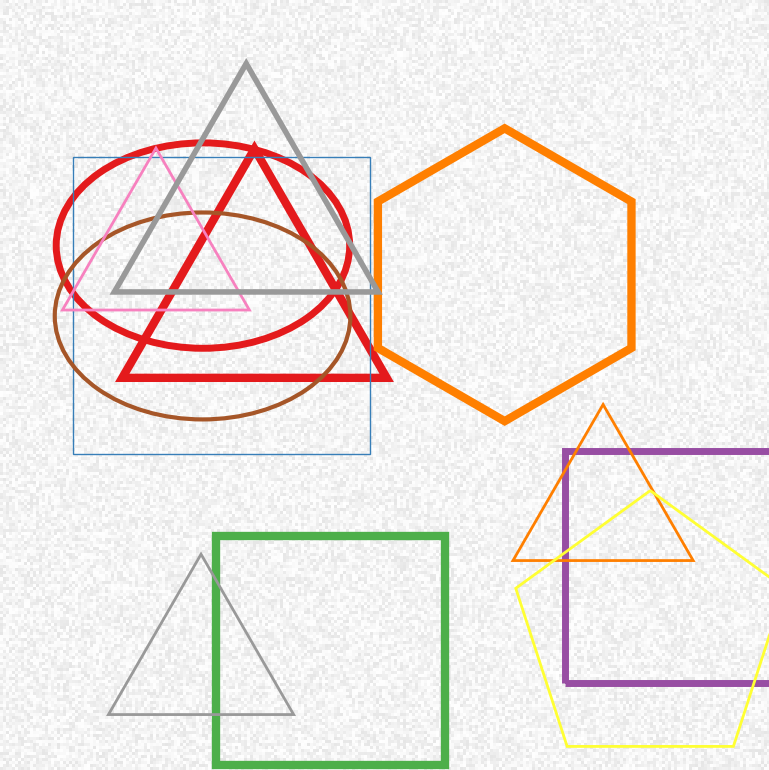[{"shape": "oval", "thickness": 2.5, "radius": 0.95, "center": [0.264, 0.681]}, {"shape": "triangle", "thickness": 3, "radius": 0.99, "center": [0.33, 0.608]}, {"shape": "square", "thickness": 0.5, "radius": 0.96, "center": [0.288, 0.603]}, {"shape": "square", "thickness": 3, "radius": 0.74, "center": [0.429, 0.155]}, {"shape": "square", "thickness": 2.5, "radius": 0.75, "center": [0.884, 0.264]}, {"shape": "hexagon", "thickness": 3, "radius": 0.95, "center": [0.655, 0.643]}, {"shape": "triangle", "thickness": 1, "radius": 0.68, "center": [0.783, 0.34]}, {"shape": "pentagon", "thickness": 1, "radius": 0.92, "center": [0.844, 0.179]}, {"shape": "oval", "thickness": 1.5, "radius": 0.96, "center": [0.263, 0.59]}, {"shape": "triangle", "thickness": 1, "radius": 0.7, "center": [0.203, 0.667]}, {"shape": "triangle", "thickness": 2, "radius": 0.99, "center": [0.32, 0.72]}, {"shape": "triangle", "thickness": 1, "radius": 0.69, "center": [0.261, 0.141]}]